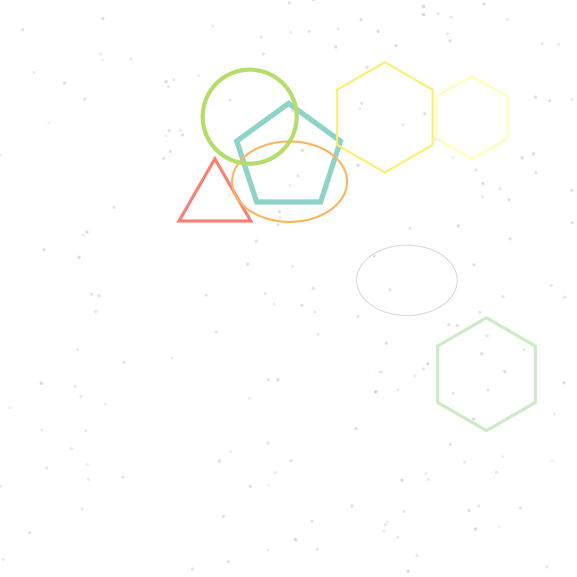[{"shape": "pentagon", "thickness": 2.5, "radius": 0.47, "center": [0.5, 0.726]}, {"shape": "hexagon", "thickness": 1, "radius": 0.36, "center": [0.817, 0.796]}, {"shape": "triangle", "thickness": 1.5, "radius": 0.36, "center": [0.372, 0.652]}, {"shape": "oval", "thickness": 1, "radius": 0.5, "center": [0.501, 0.685]}, {"shape": "circle", "thickness": 2, "radius": 0.41, "center": [0.432, 0.797]}, {"shape": "oval", "thickness": 0.5, "radius": 0.44, "center": [0.705, 0.514]}, {"shape": "hexagon", "thickness": 1.5, "radius": 0.49, "center": [0.842, 0.351]}, {"shape": "hexagon", "thickness": 1, "radius": 0.48, "center": [0.666, 0.796]}]